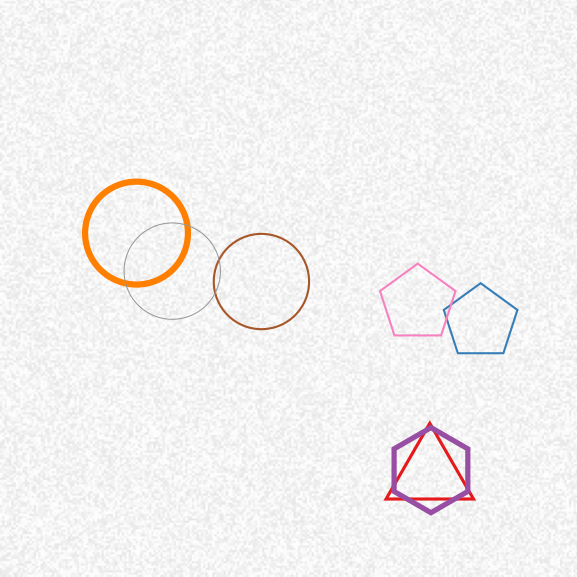[{"shape": "triangle", "thickness": 1.5, "radius": 0.44, "center": [0.744, 0.179]}, {"shape": "pentagon", "thickness": 1, "radius": 0.34, "center": [0.832, 0.442]}, {"shape": "hexagon", "thickness": 2.5, "radius": 0.37, "center": [0.746, 0.185]}, {"shape": "circle", "thickness": 3, "radius": 0.45, "center": [0.236, 0.596]}, {"shape": "circle", "thickness": 1, "radius": 0.41, "center": [0.453, 0.512]}, {"shape": "pentagon", "thickness": 1, "radius": 0.34, "center": [0.723, 0.474]}, {"shape": "circle", "thickness": 0.5, "radius": 0.42, "center": [0.298, 0.53]}]